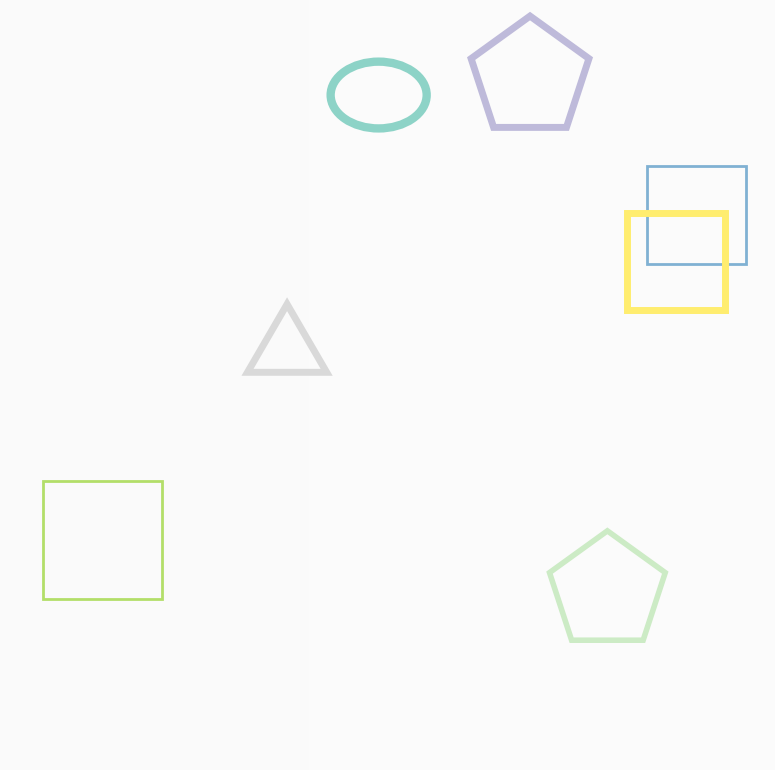[{"shape": "oval", "thickness": 3, "radius": 0.31, "center": [0.489, 0.877]}, {"shape": "pentagon", "thickness": 2.5, "radius": 0.4, "center": [0.684, 0.899]}, {"shape": "square", "thickness": 1, "radius": 0.32, "center": [0.898, 0.721]}, {"shape": "square", "thickness": 1, "radius": 0.38, "center": [0.132, 0.299]}, {"shape": "triangle", "thickness": 2.5, "radius": 0.29, "center": [0.37, 0.546]}, {"shape": "pentagon", "thickness": 2, "radius": 0.39, "center": [0.784, 0.232]}, {"shape": "square", "thickness": 2.5, "radius": 0.31, "center": [0.872, 0.66]}]